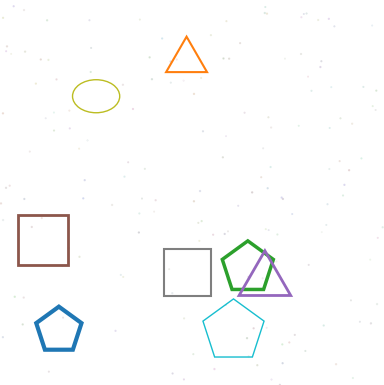[{"shape": "pentagon", "thickness": 3, "radius": 0.31, "center": [0.153, 0.142]}, {"shape": "triangle", "thickness": 1.5, "radius": 0.31, "center": [0.485, 0.843]}, {"shape": "pentagon", "thickness": 2.5, "radius": 0.35, "center": [0.644, 0.305]}, {"shape": "triangle", "thickness": 2, "radius": 0.39, "center": [0.688, 0.271]}, {"shape": "square", "thickness": 2, "radius": 0.33, "center": [0.112, 0.376]}, {"shape": "square", "thickness": 1.5, "radius": 0.3, "center": [0.487, 0.292]}, {"shape": "oval", "thickness": 1, "radius": 0.31, "center": [0.25, 0.75]}, {"shape": "pentagon", "thickness": 1, "radius": 0.42, "center": [0.607, 0.14]}]